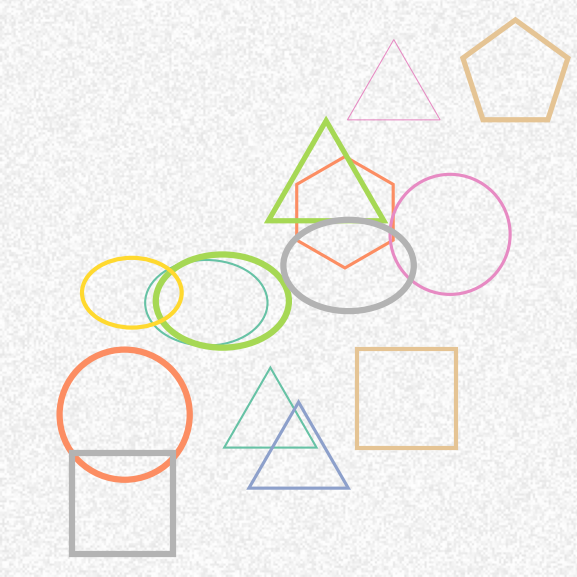[{"shape": "triangle", "thickness": 1, "radius": 0.46, "center": [0.468, 0.27]}, {"shape": "oval", "thickness": 1, "radius": 0.53, "center": [0.357, 0.475]}, {"shape": "hexagon", "thickness": 1.5, "radius": 0.48, "center": [0.597, 0.632]}, {"shape": "circle", "thickness": 3, "radius": 0.56, "center": [0.216, 0.281]}, {"shape": "triangle", "thickness": 1.5, "radius": 0.5, "center": [0.517, 0.204]}, {"shape": "triangle", "thickness": 0.5, "radius": 0.46, "center": [0.682, 0.838]}, {"shape": "circle", "thickness": 1.5, "radius": 0.52, "center": [0.779, 0.593]}, {"shape": "oval", "thickness": 3, "radius": 0.58, "center": [0.385, 0.478]}, {"shape": "triangle", "thickness": 2.5, "radius": 0.58, "center": [0.565, 0.675]}, {"shape": "oval", "thickness": 2, "radius": 0.43, "center": [0.228, 0.492]}, {"shape": "square", "thickness": 2, "radius": 0.43, "center": [0.703, 0.309]}, {"shape": "pentagon", "thickness": 2.5, "radius": 0.48, "center": [0.892, 0.869]}, {"shape": "square", "thickness": 3, "radius": 0.44, "center": [0.212, 0.127]}, {"shape": "oval", "thickness": 3, "radius": 0.56, "center": [0.604, 0.539]}]